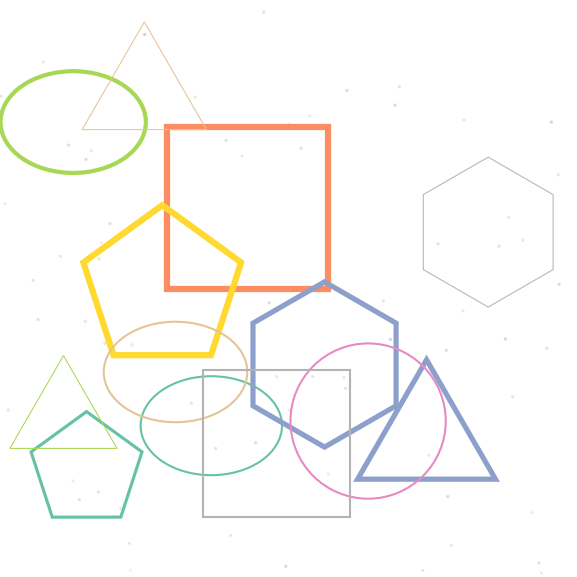[{"shape": "pentagon", "thickness": 1.5, "radius": 0.5, "center": [0.15, 0.185]}, {"shape": "oval", "thickness": 1, "radius": 0.61, "center": [0.366, 0.262]}, {"shape": "square", "thickness": 3, "radius": 0.7, "center": [0.428, 0.639]}, {"shape": "hexagon", "thickness": 2.5, "radius": 0.72, "center": [0.562, 0.368]}, {"shape": "triangle", "thickness": 2.5, "radius": 0.69, "center": [0.739, 0.238]}, {"shape": "circle", "thickness": 1, "radius": 0.67, "center": [0.637, 0.27]}, {"shape": "triangle", "thickness": 0.5, "radius": 0.54, "center": [0.11, 0.276]}, {"shape": "oval", "thickness": 2, "radius": 0.63, "center": [0.127, 0.788]}, {"shape": "pentagon", "thickness": 3, "radius": 0.72, "center": [0.281, 0.5]}, {"shape": "oval", "thickness": 1, "radius": 0.62, "center": [0.304, 0.355]}, {"shape": "triangle", "thickness": 0.5, "radius": 0.62, "center": [0.25, 0.837]}, {"shape": "square", "thickness": 1, "radius": 0.64, "center": [0.479, 0.231]}, {"shape": "hexagon", "thickness": 0.5, "radius": 0.65, "center": [0.845, 0.597]}]